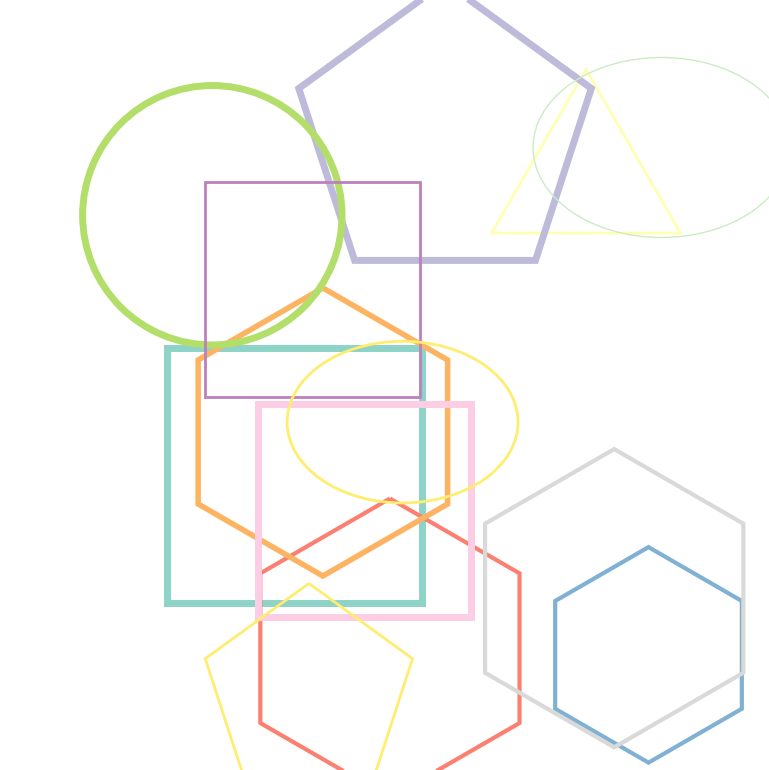[{"shape": "square", "thickness": 2.5, "radius": 0.83, "center": [0.383, 0.382]}, {"shape": "triangle", "thickness": 1, "radius": 0.71, "center": [0.761, 0.768]}, {"shape": "pentagon", "thickness": 2.5, "radius": 1.0, "center": [0.578, 0.823]}, {"shape": "hexagon", "thickness": 1.5, "radius": 0.97, "center": [0.506, 0.158]}, {"shape": "hexagon", "thickness": 1.5, "radius": 0.7, "center": [0.842, 0.15]}, {"shape": "hexagon", "thickness": 2, "radius": 0.94, "center": [0.419, 0.439]}, {"shape": "circle", "thickness": 2.5, "radius": 0.84, "center": [0.276, 0.72]}, {"shape": "square", "thickness": 2.5, "radius": 0.69, "center": [0.473, 0.337]}, {"shape": "hexagon", "thickness": 1.5, "radius": 0.97, "center": [0.798, 0.223]}, {"shape": "square", "thickness": 1, "radius": 0.7, "center": [0.406, 0.625]}, {"shape": "oval", "thickness": 0.5, "radius": 0.83, "center": [0.859, 0.808]}, {"shape": "oval", "thickness": 1, "radius": 0.75, "center": [0.523, 0.452]}, {"shape": "pentagon", "thickness": 1, "radius": 0.71, "center": [0.401, 0.101]}]